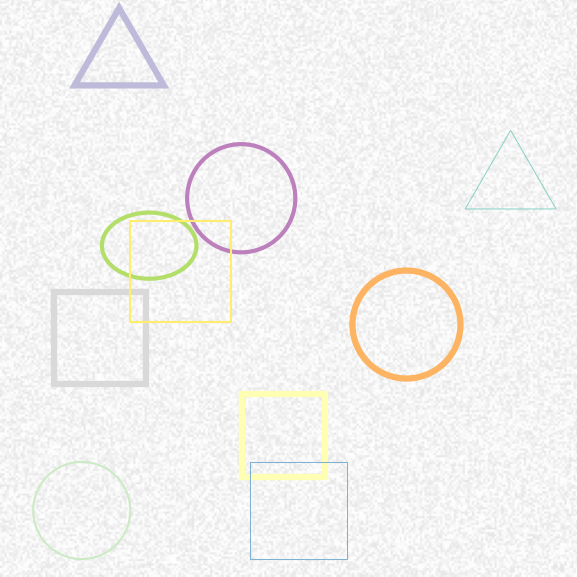[{"shape": "triangle", "thickness": 0.5, "radius": 0.45, "center": [0.884, 0.683]}, {"shape": "square", "thickness": 3, "radius": 0.36, "center": [0.491, 0.245]}, {"shape": "triangle", "thickness": 3, "radius": 0.45, "center": [0.206, 0.896]}, {"shape": "square", "thickness": 0.5, "radius": 0.42, "center": [0.517, 0.115]}, {"shape": "circle", "thickness": 3, "radius": 0.47, "center": [0.704, 0.437]}, {"shape": "oval", "thickness": 2, "radius": 0.41, "center": [0.258, 0.574]}, {"shape": "square", "thickness": 3, "radius": 0.4, "center": [0.173, 0.414]}, {"shape": "circle", "thickness": 2, "radius": 0.47, "center": [0.418, 0.656]}, {"shape": "circle", "thickness": 1, "radius": 0.42, "center": [0.142, 0.115]}, {"shape": "square", "thickness": 1, "radius": 0.44, "center": [0.313, 0.529]}]